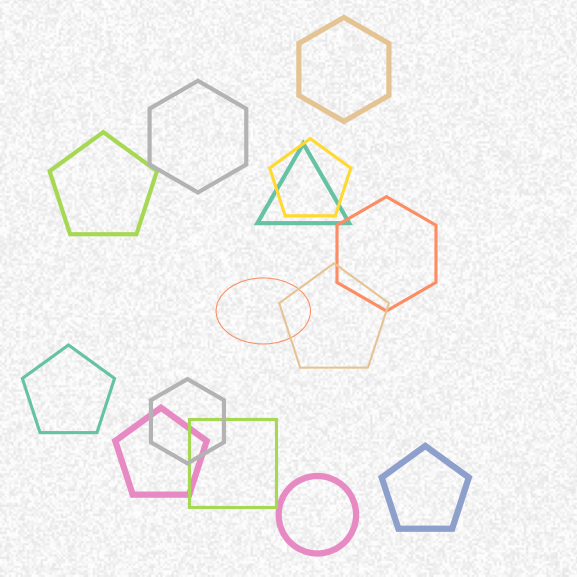[{"shape": "pentagon", "thickness": 1.5, "radius": 0.42, "center": [0.119, 0.318]}, {"shape": "triangle", "thickness": 2, "radius": 0.46, "center": [0.525, 0.659]}, {"shape": "oval", "thickness": 0.5, "radius": 0.41, "center": [0.456, 0.461]}, {"shape": "hexagon", "thickness": 1.5, "radius": 0.49, "center": [0.669, 0.56]}, {"shape": "pentagon", "thickness": 3, "radius": 0.4, "center": [0.736, 0.148]}, {"shape": "circle", "thickness": 3, "radius": 0.34, "center": [0.55, 0.108]}, {"shape": "pentagon", "thickness": 3, "radius": 0.42, "center": [0.279, 0.21]}, {"shape": "square", "thickness": 1.5, "radius": 0.38, "center": [0.402, 0.197]}, {"shape": "pentagon", "thickness": 2, "radius": 0.49, "center": [0.179, 0.673]}, {"shape": "pentagon", "thickness": 1.5, "radius": 0.37, "center": [0.537, 0.685]}, {"shape": "pentagon", "thickness": 1, "radius": 0.5, "center": [0.578, 0.443]}, {"shape": "hexagon", "thickness": 2.5, "radius": 0.45, "center": [0.595, 0.879]}, {"shape": "hexagon", "thickness": 2, "radius": 0.48, "center": [0.343, 0.763]}, {"shape": "hexagon", "thickness": 2, "radius": 0.36, "center": [0.325, 0.27]}]